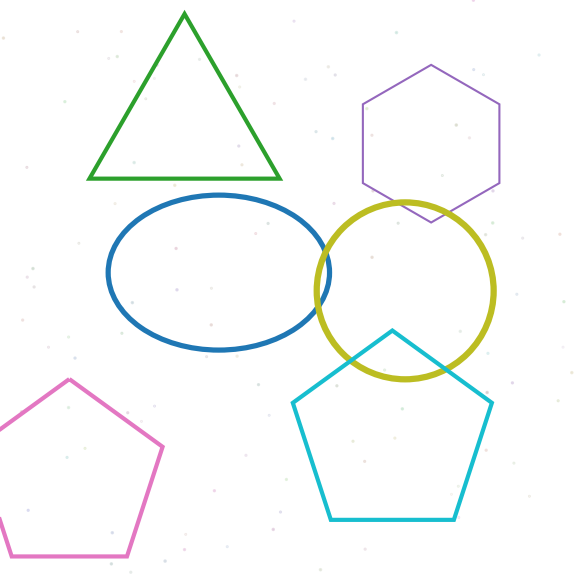[{"shape": "oval", "thickness": 2.5, "radius": 0.96, "center": [0.379, 0.527]}, {"shape": "triangle", "thickness": 2, "radius": 0.95, "center": [0.32, 0.785]}, {"shape": "hexagon", "thickness": 1, "radius": 0.68, "center": [0.747, 0.75]}, {"shape": "pentagon", "thickness": 2, "radius": 0.85, "center": [0.12, 0.173]}, {"shape": "circle", "thickness": 3, "radius": 0.77, "center": [0.702, 0.495]}, {"shape": "pentagon", "thickness": 2, "radius": 0.91, "center": [0.679, 0.246]}]